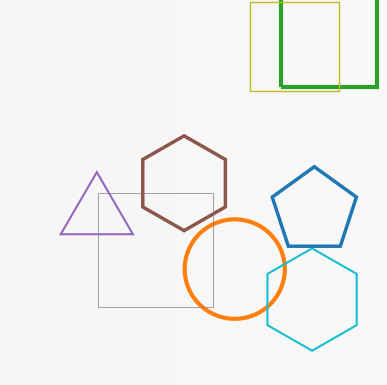[{"shape": "pentagon", "thickness": 2.5, "radius": 0.57, "center": [0.811, 0.453]}, {"shape": "circle", "thickness": 3, "radius": 0.65, "center": [0.606, 0.301]}, {"shape": "square", "thickness": 3, "radius": 0.62, "center": [0.849, 0.899]}, {"shape": "triangle", "thickness": 1.5, "radius": 0.54, "center": [0.25, 0.445]}, {"shape": "hexagon", "thickness": 2.5, "radius": 0.62, "center": [0.475, 0.524]}, {"shape": "square", "thickness": 0.5, "radius": 0.74, "center": [0.402, 0.35]}, {"shape": "square", "thickness": 1, "radius": 0.57, "center": [0.761, 0.879]}, {"shape": "hexagon", "thickness": 1.5, "radius": 0.66, "center": [0.805, 0.222]}]